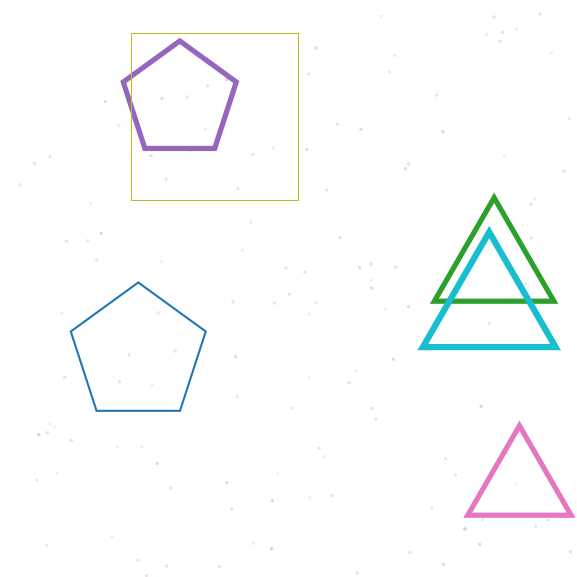[{"shape": "pentagon", "thickness": 1, "radius": 0.61, "center": [0.239, 0.387]}, {"shape": "triangle", "thickness": 2.5, "radius": 0.6, "center": [0.856, 0.537]}, {"shape": "pentagon", "thickness": 2.5, "radius": 0.51, "center": [0.311, 0.825]}, {"shape": "triangle", "thickness": 2.5, "radius": 0.52, "center": [0.899, 0.159]}, {"shape": "square", "thickness": 0.5, "radius": 0.72, "center": [0.371, 0.797]}, {"shape": "triangle", "thickness": 3, "radius": 0.66, "center": [0.847, 0.464]}]